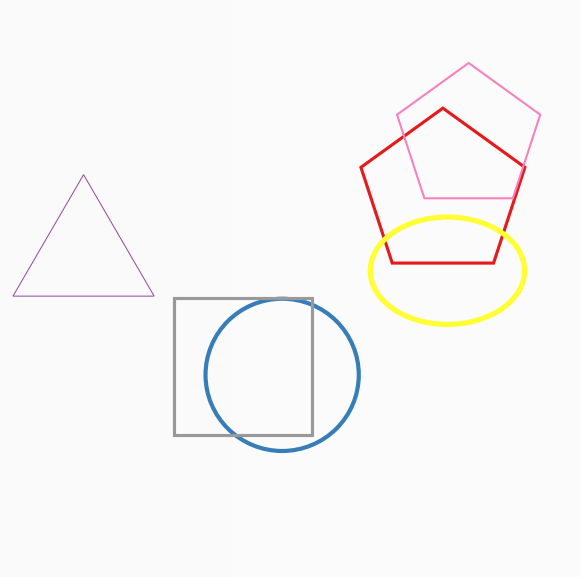[{"shape": "pentagon", "thickness": 1.5, "radius": 0.74, "center": [0.762, 0.664]}, {"shape": "circle", "thickness": 2, "radius": 0.66, "center": [0.485, 0.35]}, {"shape": "triangle", "thickness": 0.5, "radius": 0.7, "center": [0.144, 0.556]}, {"shape": "oval", "thickness": 2.5, "radius": 0.66, "center": [0.77, 0.53]}, {"shape": "pentagon", "thickness": 1, "radius": 0.65, "center": [0.806, 0.761]}, {"shape": "square", "thickness": 1.5, "radius": 0.59, "center": [0.419, 0.365]}]